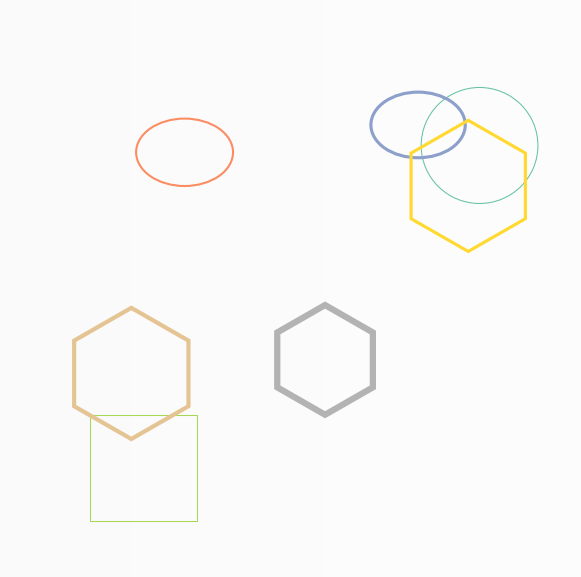[{"shape": "circle", "thickness": 0.5, "radius": 0.5, "center": [0.825, 0.747]}, {"shape": "oval", "thickness": 1, "radius": 0.42, "center": [0.318, 0.735]}, {"shape": "oval", "thickness": 1.5, "radius": 0.41, "center": [0.719, 0.783]}, {"shape": "square", "thickness": 0.5, "radius": 0.46, "center": [0.247, 0.188]}, {"shape": "hexagon", "thickness": 1.5, "radius": 0.57, "center": [0.806, 0.677]}, {"shape": "hexagon", "thickness": 2, "radius": 0.57, "center": [0.226, 0.353]}, {"shape": "hexagon", "thickness": 3, "radius": 0.47, "center": [0.559, 0.376]}]